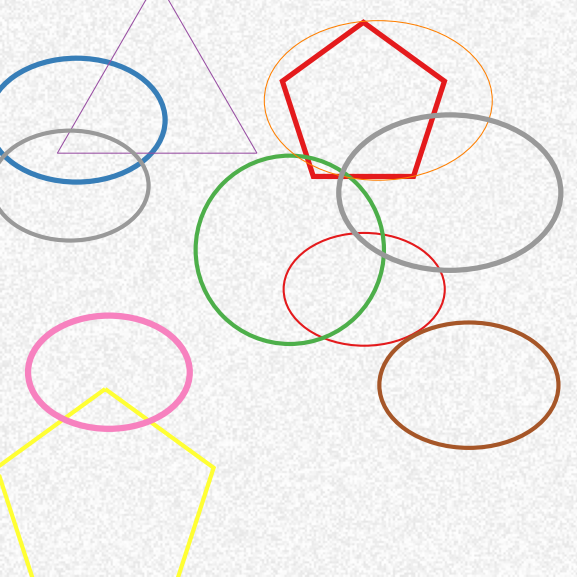[{"shape": "oval", "thickness": 1, "radius": 0.7, "center": [0.631, 0.498]}, {"shape": "pentagon", "thickness": 2.5, "radius": 0.74, "center": [0.629, 0.813]}, {"shape": "oval", "thickness": 2.5, "radius": 0.77, "center": [0.133, 0.791]}, {"shape": "circle", "thickness": 2, "radius": 0.82, "center": [0.502, 0.567]}, {"shape": "triangle", "thickness": 0.5, "radius": 1.0, "center": [0.272, 0.834]}, {"shape": "oval", "thickness": 0.5, "radius": 0.99, "center": [0.655, 0.825]}, {"shape": "pentagon", "thickness": 2, "radius": 0.99, "center": [0.182, 0.128]}, {"shape": "oval", "thickness": 2, "radius": 0.78, "center": [0.812, 0.332]}, {"shape": "oval", "thickness": 3, "radius": 0.7, "center": [0.189, 0.355]}, {"shape": "oval", "thickness": 2.5, "radius": 0.96, "center": [0.779, 0.666]}, {"shape": "oval", "thickness": 2, "radius": 0.68, "center": [0.121, 0.678]}]